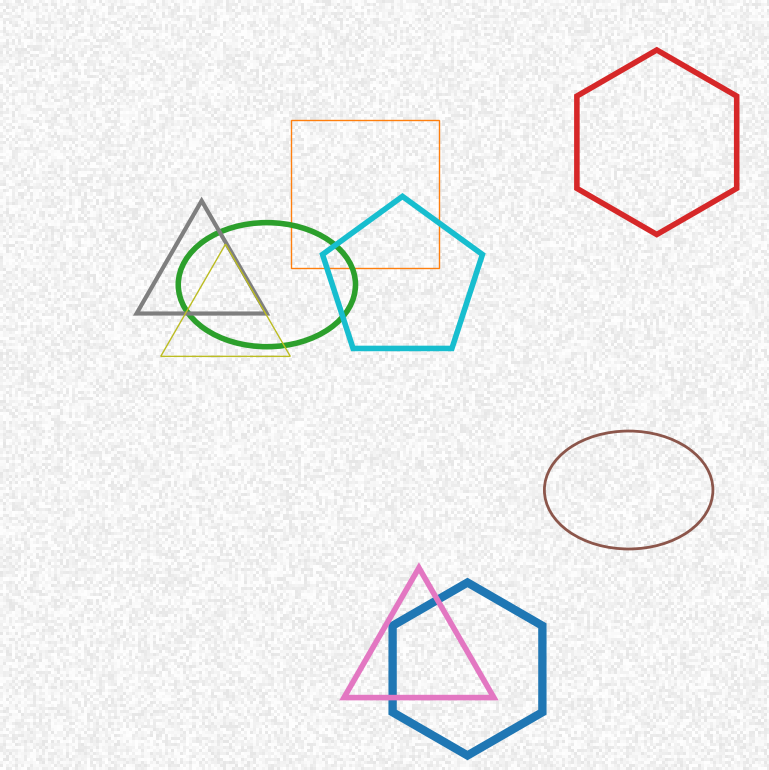[{"shape": "hexagon", "thickness": 3, "radius": 0.56, "center": [0.607, 0.131]}, {"shape": "square", "thickness": 0.5, "radius": 0.48, "center": [0.474, 0.748]}, {"shape": "oval", "thickness": 2, "radius": 0.58, "center": [0.347, 0.63]}, {"shape": "hexagon", "thickness": 2, "radius": 0.6, "center": [0.853, 0.815]}, {"shape": "oval", "thickness": 1, "radius": 0.55, "center": [0.816, 0.364]}, {"shape": "triangle", "thickness": 2, "radius": 0.56, "center": [0.544, 0.15]}, {"shape": "triangle", "thickness": 1.5, "radius": 0.49, "center": [0.262, 0.642]}, {"shape": "triangle", "thickness": 0.5, "radius": 0.49, "center": [0.293, 0.586]}, {"shape": "pentagon", "thickness": 2, "radius": 0.55, "center": [0.523, 0.636]}]